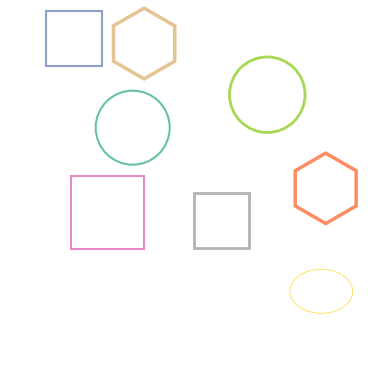[{"shape": "circle", "thickness": 1.5, "radius": 0.48, "center": [0.345, 0.668]}, {"shape": "hexagon", "thickness": 2.5, "radius": 0.46, "center": [0.846, 0.511]}, {"shape": "square", "thickness": 1.5, "radius": 0.36, "center": [0.191, 0.9]}, {"shape": "square", "thickness": 1.5, "radius": 0.48, "center": [0.279, 0.448]}, {"shape": "circle", "thickness": 2, "radius": 0.49, "center": [0.694, 0.754]}, {"shape": "oval", "thickness": 0.5, "radius": 0.41, "center": [0.834, 0.243]}, {"shape": "hexagon", "thickness": 2.5, "radius": 0.46, "center": [0.374, 0.887]}, {"shape": "square", "thickness": 2, "radius": 0.36, "center": [0.574, 0.426]}]